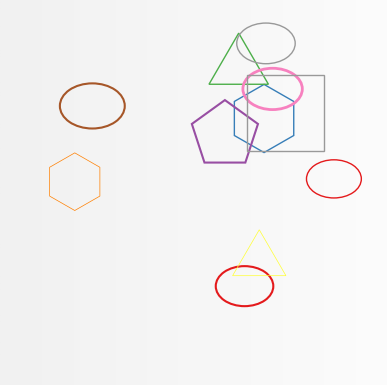[{"shape": "oval", "thickness": 1.5, "radius": 0.37, "center": [0.631, 0.257]}, {"shape": "oval", "thickness": 1, "radius": 0.35, "center": [0.862, 0.535]}, {"shape": "hexagon", "thickness": 1, "radius": 0.44, "center": [0.681, 0.692]}, {"shape": "triangle", "thickness": 1, "radius": 0.44, "center": [0.616, 0.825]}, {"shape": "pentagon", "thickness": 1.5, "radius": 0.45, "center": [0.58, 0.65]}, {"shape": "hexagon", "thickness": 0.5, "radius": 0.37, "center": [0.193, 0.528]}, {"shape": "triangle", "thickness": 0.5, "radius": 0.4, "center": [0.669, 0.324]}, {"shape": "oval", "thickness": 1.5, "radius": 0.42, "center": [0.238, 0.725]}, {"shape": "oval", "thickness": 2, "radius": 0.38, "center": [0.703, 0.769]}, {"shape": "oval", "thickness": 1, "radius": 0.38, "center": [0.686, 0.887]}, {"shape": "square", "thickness": 1, "radius": 0.49, "center": [0.737, 0.705]}]